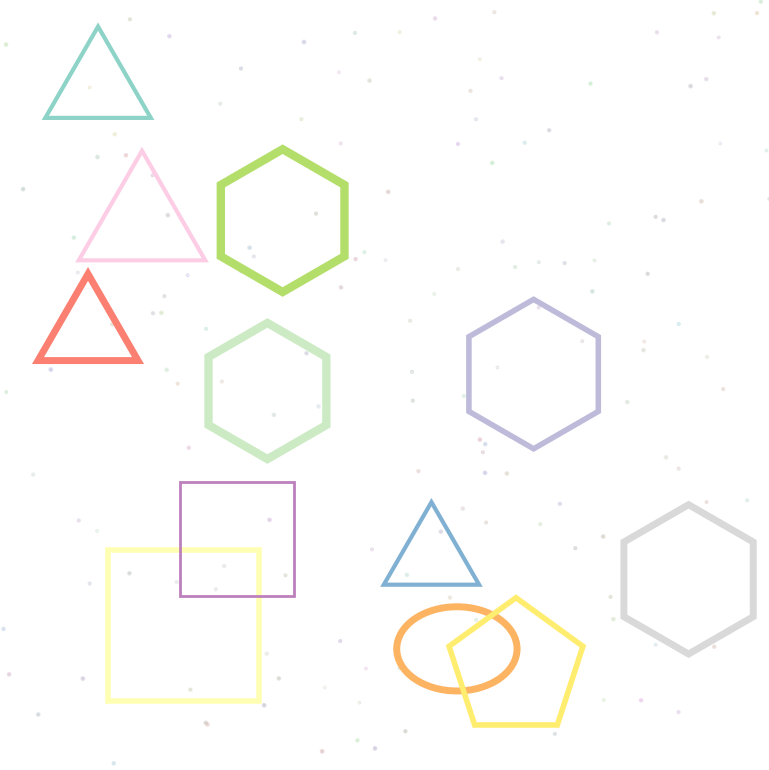[{"shape": "triangle", "thickness": 1.5, "radius": 0.4, "center": [0.127, 0.886]}, {"shape": "square", "thickness": 2, "radius": 0.49, "center": [0.238, 0.188]}, {"shape": "hexagon", "thickness": 2, "radius": 0.49, "center": [0.693, 0.514]}, {"shape": "triangle", "thickness": 2.5, "radius": 0.38, "center": [0.114, 0.569]}, {"shape": "triangle", "thickness": 1.5, "radius": 0.36, "center": [0.56, 0.276]}, {"shape": "oval", "thickness": 2.5, "radius": 0.39, "center": [0.593, 0.157]}, {"shape": "hexagon", "thickness": 3, "radius": 0.46, "center": [0.367, 0.713]}, {"shape": "triangle", "thickness": 1.5, "radius": 0.47, "center": [0.184, 0.709]}, {"shape": "hexagon", "thickness": 2.5, "radius": 0.48, "center": [0.894, 0.248]}, {"shape": "square", "thickness": 1, "radius": 0.37, "center": [0.308, 0.301]}, {"shape": "hexagon", "thickness": 3, "radius": 0.44, "center": [0.347, 0.492]}, {"shape": "pentagon", "thickness": 2, "radius": 0.46, "center": [0.67, 0.132]}]